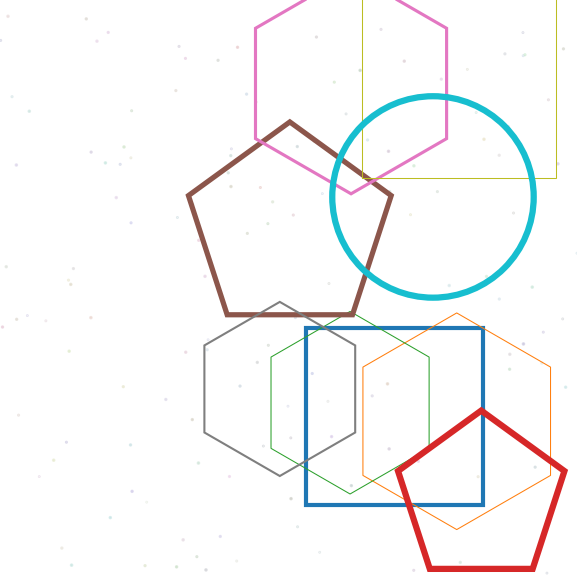[{"shape": "square", "thickness": 2, "radius": 0.77, "center": [0.683, 0.278]}, {"shape": "hexagon", "thickness": 0.5, "radius": 0.94, "center": [0.791, 0.27]}, {"shape": "hexagon", "thickness": 0.5, "radius": 0.79, "center": [0.606, 0.302]}, {"shape": "pentagon", "thickness": 3, "radius": 0.76, "center": [0.833, 0.137]}, {"shape": "pentagon", "thickness": 2.5, "radius": 0.92, "center": [0.502, 0.603]}, {"shape": "hexagon", "thickness": 1.5, "radius": 0.96, "center": [0.608, 0.855]}, {"shape": "hexagon", "thickness": 1, "radius": 0.75, "center": [0.484, 0.326]}, {"shape": "square", "thickness": 0.5, "radius": 0.84, "center": [0.795, 0.86]}, {"shape": "circle", "thickness": 3, "radius": 0.87, "center": [0.75, 0.658]}]